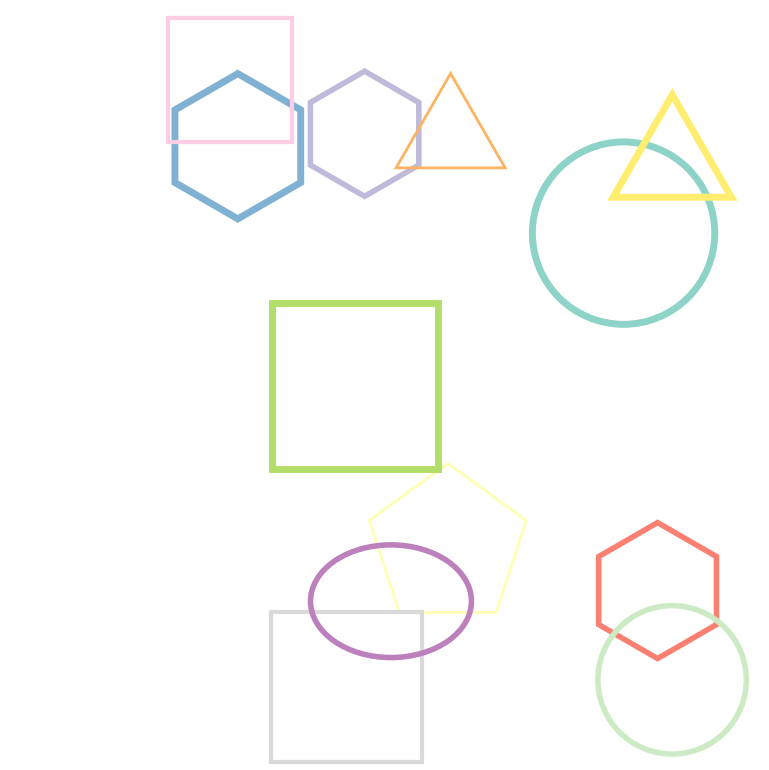[{"shape": "circle", "thickness": 2.5, "radius": 0.59, "center": [0.81, 0.697]}, {"shape": "pentagon", "thickness": 1, "radius": 0.54, "center": [0.581, 0.291]}, {"shape": "hexagon", "thickness": 2, "radius": 0.41, "center": [0.474, 0.826]}, {"shape": "hexagon", "thickness": 2, "radius": 0.44, "center": [0.854, 0.233]}, {"shape": "hexagon", "thickness": 2.5, "radius": 0.47, "center": [0.309, 0.81]}, {"shape": "triangle", "thickness": 1, "radius": 0.41, "center": [0.585, 0.823]}, {"shape": "square", "thickness": 2.5, "radius": 0.54, "center": [0.461, 0.499]}, {"shape": "square", "thickness": 1.5, "radius": 0.4, "center": [0.299, 0.896]}, {"shape": "square", "thickness": 1.5, "radius": 0.49, "center": [0.45, 0.108]}, {"shape": "oval", "thickness": 2, "radius": 0.52, "center": [0.508, 0.219]}, {"shape": "circle", "thickness": 2, "radius": 0.48, "center": [0.873, 0.117]}, {"shape": "triangle", "thickness": 2.5, "radius": 0.44, "center": [0.873, 0.788]}]